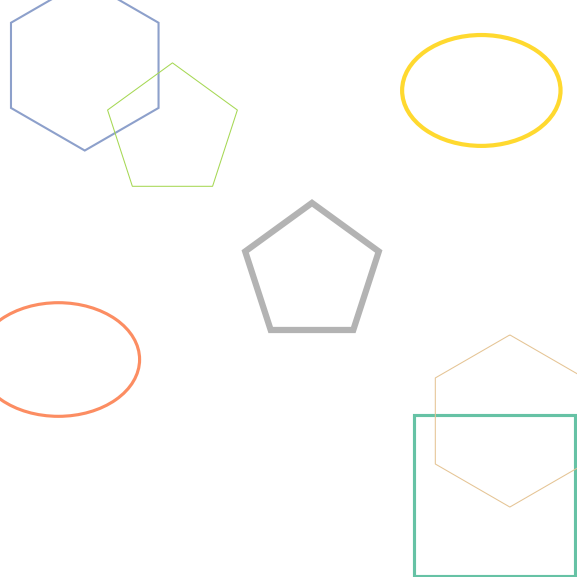[{"shape": "square", "thickness": 1.5, "radius": 0.7, "center": [0.857, 0.141]}, {"shape": "oval", "thickness": 1.5, "radius": 0.7, "center": [0.101, 0.377]}, {"shape": "hexagon", "thickness": 1, "radius": 0.74, "center": [0.147, 0.886]}, {"shape": "pentagon", "thickness": 0.5, "radius": 0.59, "center": [0.299, 0.772]}, {"shape": "oval", "thickness": 2, "radius": 0.69, "center": [0.833, 0.843]}, {"shape": "hexagon", "thickness": 0.5, "radius": 0.75, "center": [0.883, 0.27]}, {"shape": "pentagon", "thickness": 3, "radius": 0.61, "center": [0.54, 0.526]}]